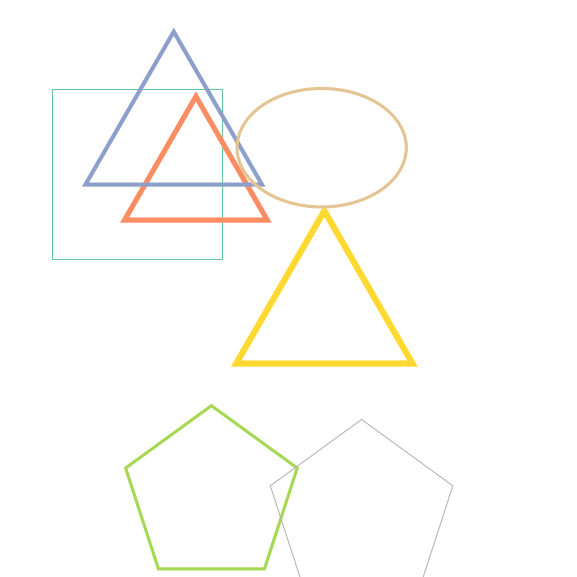[{"shape": "square", "thickness": 0.5, "radius": 0.74, "center": [0.237, 0.698]}, {"shape": "triangle", "thickness": 2.5, "radius": 0.71, "center": [0.339, 0.689]}, {"shape": "triangle", "thickness": 2, "radius": 0.88, "center": [0.301, 0.768]}, {"shape": "pentagon", "thickness": 1.5, "radius": 0.78, "center": [0.366, 0.14]}, {"shape": "triangle", "thickness": 3, "radius": 0.88, "center": [0.562, 0.458]}, {"shape": "oval", "thickness": 1.5, "radius": 0.73, "center": [0.557, 0.743]}, {"shape": "pentagon", "thickness": 0.5, "radius": 0.83, "center": [0.626, 0.107]}]